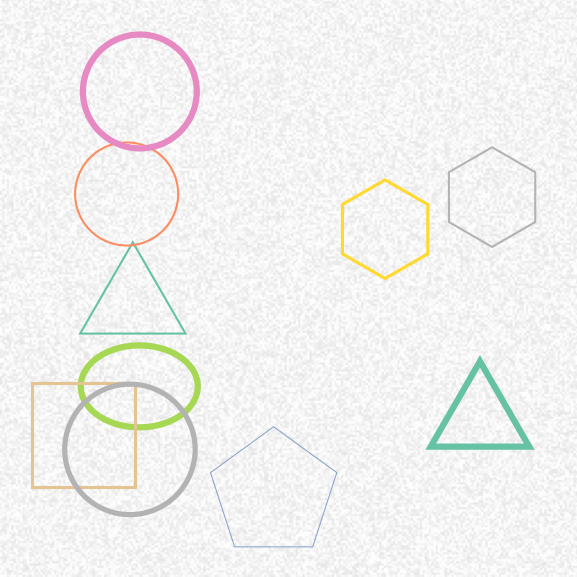[{"shape": "triangle", "thickness": 3, "radius": 0.49, "center": [0.831, 0.275]}, {"shape": "triangle", "thickness": 1, "radius": 0.53, "center": [0.23, 0.474]}, {"shape": "circle", "thickness": 1, "radius": 0.45, "center": [0.219, 0.663]}, {"shape": "pentagon", "thickness": 0.5, "radius": 0.57, "center": [0.474, 0.145]}, {"shape": "circle", "thickness": 3, "radius": 0.49, "center": [0.242, 0.841]}, {"shape": "oval", "thickness": 3, "radius": 0.51, "center": [0.241, 0.33]}, {"shape": "hexagon", "thickness": 1.5, "radius": 0.43, "center": [0.667, 0.602]}, {"shape": "square", "thickness": 1.5, "radius": 0.45, "center": [0.145, 0.246]}, {"shape": "circle", "thickness": 2.5, "radius": 0.56, "center": [0.225, 0.221]}, {"shape": "hexagon", "thickness": 1, "radius": 0.43, "center": [0.852, 0.658]}]